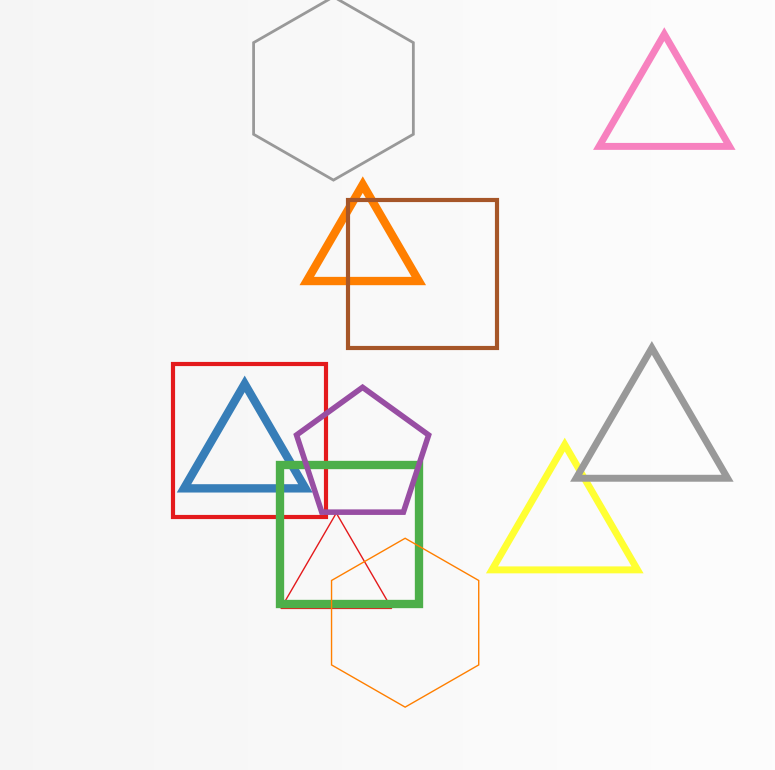[{"shape": "square", "thickness": 1.5, "radius": 0.49, "center": [0.322, 0.428]}, {"shape": "triangle", "thickness": 0.5, "radius": 0.41, "center": [0.434, 0.251]}, {"shape": "triangle", "thickness": 3, "radius": 0.45, "center": [0.316, 0.411]}, {"shape": "square", "thickness": 3, "radius": 0.45, "center": [0.451, 0.306]}, {"shape": "pentagon", "thickness": 2, "radius": 0.45, "center": [0.468, 0.407]}, {"shape": "triangle", "thickness": 3, "radius": 0.42, "center": [0.468, 0.677]}, {"shape": "hexagon", "thickness": 0.5, "radius": 0.55, "center": [0.523, 0.191]}, {"shape": "triangle", "thickness": 2.5, "radius": 0.54, "center": [0.729, 0.314]}, {"shape": "square", "thickness": 1.5, "radius": 0.48, "center": [0.545, 0.644]}, {"shape": "triangle", "thickness": 2.5, "radius": 0.49, "center": [0.857, 0.858]}, {"shape": "triangle", "thickness": 2.5, "radius": 0.56, "center": [0.841, 0.435]}, {"shape": "hexagon", "thickness": 1, "radius": 0.6, "center": [0.43, 0.885]}]